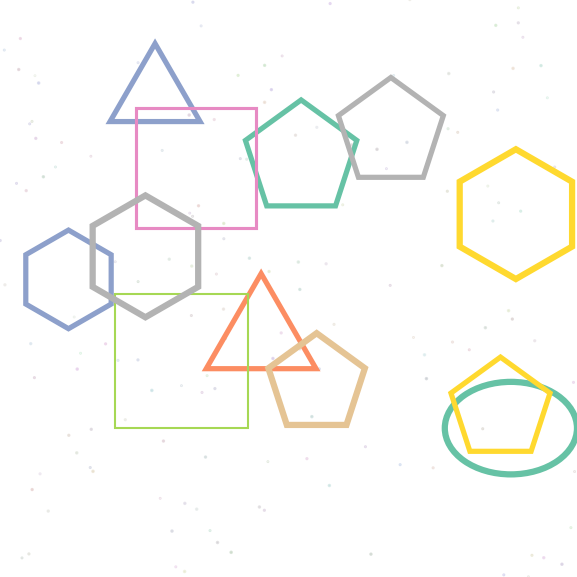[{"shape": "oval", "thickness": 3, "radius": 0.57, "center": [0.885, 0.258]}, {"shape": "pentagon", "thickness": 2.5, "radius": 0.51, "center": [0.521, 0.725]}, {"shape": "triangle", "thickness": 2.5, "radius": 0.55, "center": [0.452, 0.416]}, {"shape": "triangle", "thickness": 2.5, "radius": 0.45, "center": [0.268, 0.834]}, {"shape": "hexagon", "thickness": 2.5, "radius": 0.43, "center": [0.119, 0.515]}, {"shape": "square", "thickness": 1.5, "radius": 0.52, "center": [0.34, 0.708]}, {"shape": "square", "thickness": 1, "radius": 0.58, "center": [0.315, 0.374]}, {"shape": "pentagon", "thickness": 2.5, "radius": 0.45, "center": [0.867, 0.291]}, {"shape": "hexagon", "thickness": 3, "radius": 0.56, "center": [0.893, 0.628]}, {"shape": "pentagon", "thickness": 3, "radius": 0.44, "center": [0.548, 0.334]}, {"shape": "hexagon", "thickness": 3, "radius": 0.53, "center": [0.252, 0.555]}, {"shape": "pentagon", "thickness": 2.5, "radius": 0.48, "center": [0.677, 0.769]}]